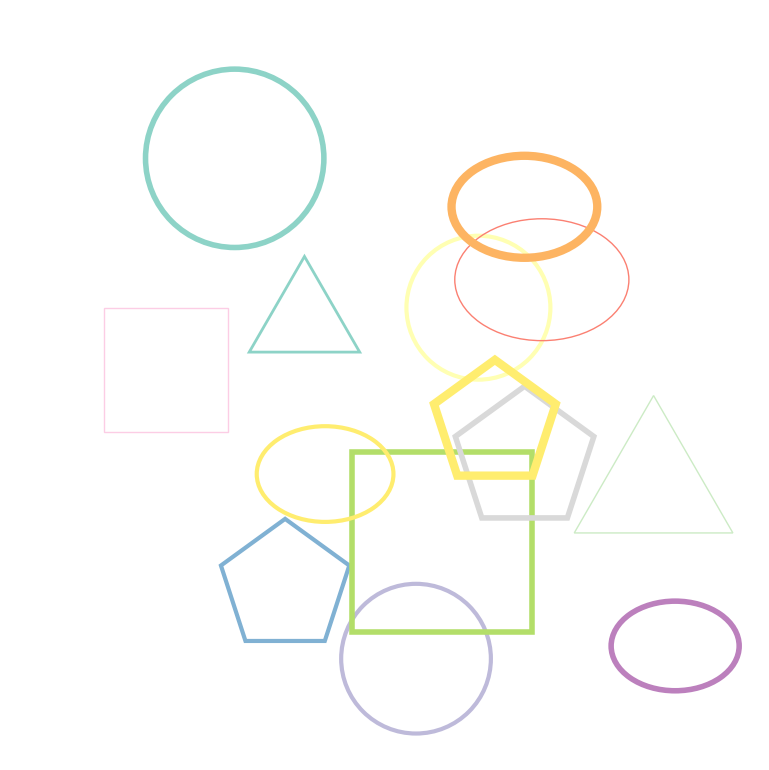[{"shape": "triangle", "thickness": 1, "radius": 0.41, "center": [0.395, 0.584]}, {"shape": "circle", "thickness": 2, "radius": 0.58, "center": [0.305, 0.794]}, {"shape": "circle", "thickness": 1.5, "radius": 0.47, "center": [0.621, 0.6]}, {"shape": "circle", "thickness": 1.5, "radius": 0.49, "center": [0.54, 0.145]}, {"shape": "oval", "thickness": 0.5, "radius": 0.57, "center": [0.704, 0.637]}, {"shape": "pentagon", "thickness": 1.5, "radius": 0.44, "center": [0.37, 0.238]}, {"shape": "oval", "thickness": 3, "radius": 0.47, "center": [0.681, 0.731]}, {"shape": "square", "thickness": 2, "radius": 0.58, "center": [0.574, 0.296]}, {"shape": "square", "thickness": 0.5, "radius": 0.4, "center": [0.215, 0.519]}, {"shape": "pentagon", "thickness": 2, "radius": 0.47, "center": [0.681, 0.404]}, {"shape": "oval", "thickness": 2, "radius": 0.42, "center": [0.877, 0.161]}, {"shape": "triangle", "thickness": 0.5, "radius": 0.59, "center": [0.849, 0.367]}, {"shape": "oval", "thickness": 1.5, "radius": 0.44, "center": [0.422, 0.384]}, {"shape": "pentagon", "thickness": 3, "radius": 0.42, "center": [0.643, 0.45]}]